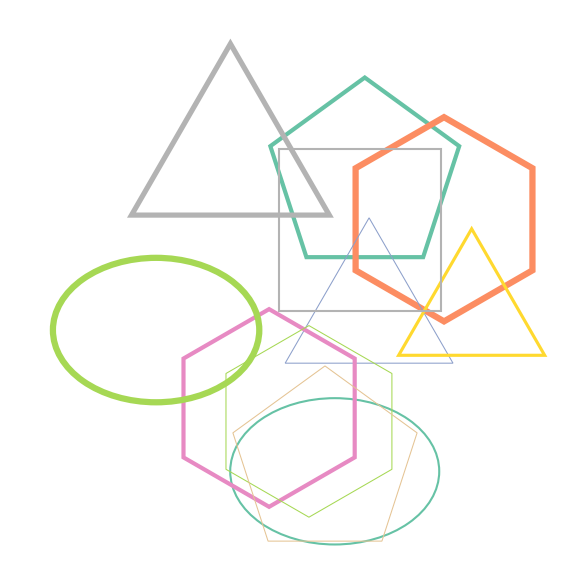[{"shape": "oval", "thickness": 1, "radius": 0.9, "center": [0.58, 0.183]}, {"shape": "pentagon", "thickness": 2, "radius": 0.86, "center": [0.632, 0.693]}, {"shape": "hexagon", "thickness": 3, "radius": 0.88, "center": [0.769, 0.619]}, {"shape": "triangle", "thickness": 0.5, "radius": 0.84, "center": [0.639, 0.454]}, {"shape": "hexagon", "thickness": 2, "radius": 0.86, "center": [0.466, 0.293]}, {"shape": "hexagon", "thickness": 0.5, "radius": 0.83, "center": [0.535, 0.269]}, {"shape": "oval", "thickness": 3, "radius": 0.89, "center": [0.27, 0.428]}, {"shape": "triangle", "thickness": 1.5, "radius": 0.73, "center": [0.817, 0.457]}, {"shape": "pentagon", "thickness": 0.5, "radius": 0.84, "center": [0.563, 0.198]}, {"shape": "triangle", "thickness": 2.5, "radius": 0.99, "center": [0.399, 0.726]}, {"shape": "square", "thickness": 1, "radius": 0.7, "center": [0.624, 0.6]}]